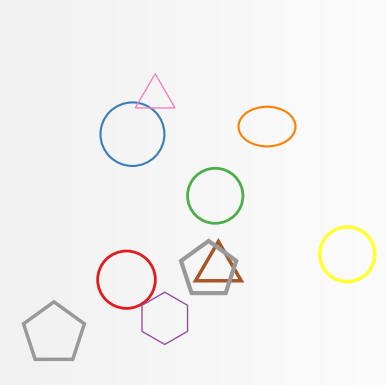[{"shape": "circle", "thickness": 2, "radius": 0.37, "center": [0.326, 0.274]}, {"shape": "circle", "thickness": 1.5, "radius": 0.41, "center": [0.342, 0.651]}, {"shape": "circle", "thickness": 2, "radius": 0.36, "center": [0.555, 0.491]}, {"shape": "hexagon", "thickness": 1, "radius": 0.34, "center": [0.425, 0.173]}, {"shape": "oval", "thickness": 1.5, "radius": 0.37, "center": [0.689, 0.671]}, {"shape": "circle", "thickness": 2.5, "radius": 0.36, "center": [0.896, 0.339]}, {"shape": "triangle", "thickness": 2.5, "radius": 0.34, "center": [0.564, 0.305]}, {"shape": "triangle", "thickness": 1, "radius": 0.3, "center": [0.4, 0.749]}, {"shape": "pentagon", "thickness": 2.5, "radius": 0.41, "center": [0.139, 0.133]}, {"shape": "pentagon", "thickness": 3, "radius": 0.37, "center": [0.538, 0.299]}]